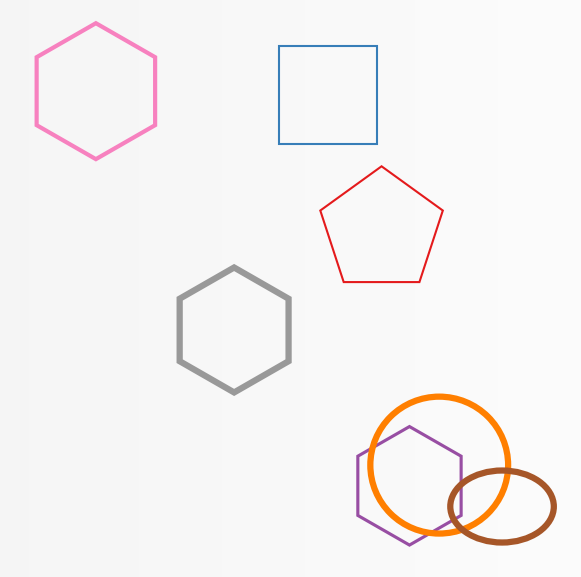[{"shape": "pentagon", "thickness": 1, "radius": 0.55, "center": [0.656, 0.6]}, {"shape": "square", "thickness": 1, "radius": 0.42, "center": [0.565, 0.835]}, {"shape": "hexagon", "thickness": 1.5, "radius": 0.51, "center": [0.704, 0.158]}, {"shape": "circle", "thickness": 3, "radius": 0.59, "center": [0.756, 0.194]}, {"shape": "oval", "thickness": 3, "radius": 0.45, "center": [0.864, 0.122]}, {"shape": "hexagon", "thickness": 2, "radius": 0.59, "center": [0.165, 0.841]}, {"shape": "hexagon", "thickness": 3, "radius": 0.54, "center": [0.403, 0.428]}]